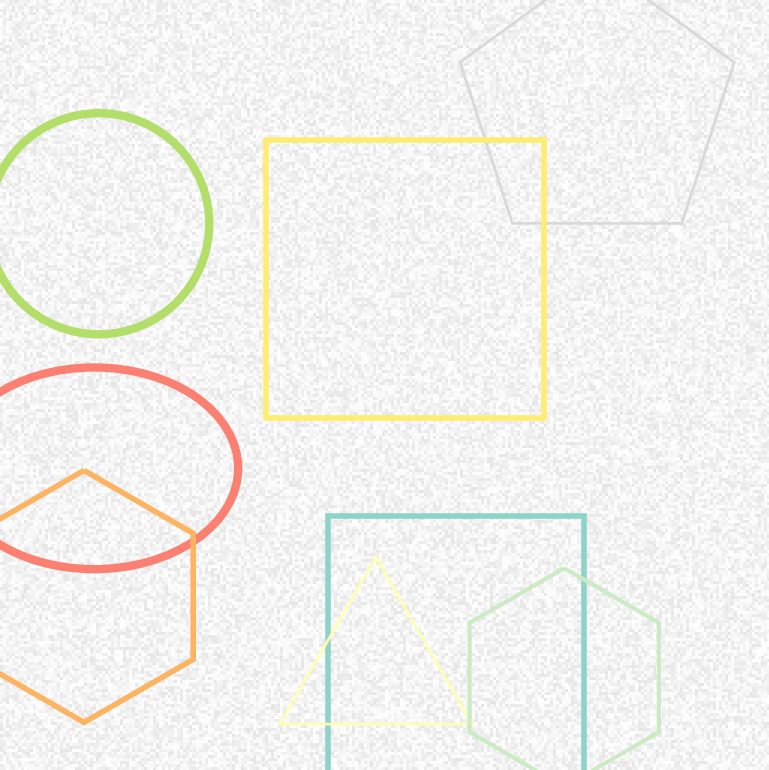[{"shape": "square", "thickness": 2, "radius": 0.83, "center": [0.592, 0.163]}, {"shape": "triangle", "thickness": 1, "radius": 0.72, "center": [0.488, 0.132]}, {"shape": "oval", "thickness": 3, "radius": 0.94, "center": [0.122, 0.392]}, {"shape": "hexagon", "thickness": 2, "radius": 0.82, "center": [0.109, 0.225]}, {"shape": "circle", "thickness": 3, "radius": 0.72, "center": [0.128, 0.709]}, {"shape": "pentagon", "thickness": 1, "radius": 0.94, "center": [0.776, 0.861]}, {"shape": "hexagon", "thickness": 1.5, "radius": 0.71, "center": [0.733, 0.12]}, {"shape": "square", "thickness": 2, "radius": 0.9, "center": [0.526, 0.638]}]